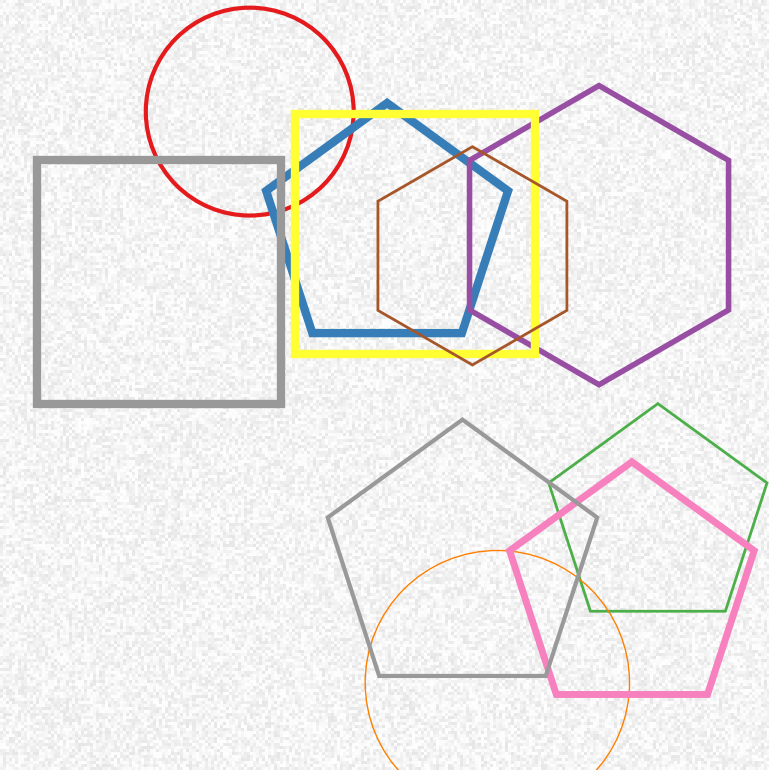[{"shape": "circle", "thickness": 1.5, "radius": 0.67, "center": [0.324, 0.855]}, {"shape": "pentagon", "thickness": 3, "radius": 0.83, "center": [0.503, 0.701]}, {"shape": "pentagon", "thickness": 1, "radius": 0.75, "center": [0.854, 0.327]}, {"shape": "hexagon", "thickness": 2, "radius": 0.97, "center": [0.778, 0.695]}, {"shape": "circle", "thickness": 0.5, "radius": 0.86, "center": [0.646, 0.113]}, {"shape": "square", "thickness": 3, "radius": 0.78, "center": [0.539, 0.697]}, {"shape": "hexagon", "thickness": 1, "radius": 0.71, "center": [0.614, 0.668]}, {"shape": "pentagon", "thickness": 2.5, "radius": 0.84, "center": [0.821, 0.233]}, {"shape": "square", "thickness": 3, "radius": 0.79, "center": [0.206, 0.633]}, {"shape": "pentagon", "thickness": 1.5, "radius": 0.92, "center": [0.601, 0.271]}]